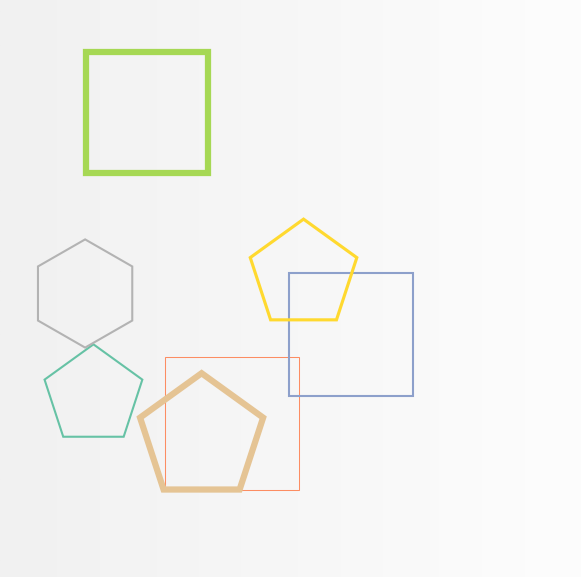[{"shape": "pentagon", "thickness": 1, "radius": 0.44, "center": [0.161, 0.314]}, {"shape": "square", "thickness": 0.5, "radius": 0.58, "center": [0.4, 0.266]}, {"shape": "square", "thickness": 1, "radius": 0.53, "center": [0.604, 0.419]}, {"shape": "square", "thickness": 3, "radius": 0.52, "center": [0.253, 0.805]}, {"shape": "pentagon", "thickness": 1.5, "radius": 0.48, "center": [0.522, 0.523]}, {"shape": "pentagon", "thickness": 3, "radius": 0.56, "center": [0.347, 0.242]}, {"shape": "hexagon", "thickness": 1, "radius": 0.47, "center": [0.146, 0.491]}]